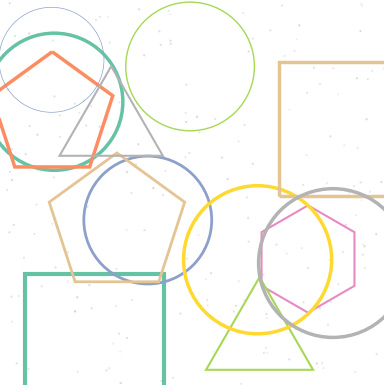[{"shape": "circle", "thickness": 2.5, "radius": 0.89, "center": [0.141, 0.736]}, {"shape": "square", "thickness": 3, "radius": 0.9, "center": [0.246, 0.107]}, {"shape": "pentagon", "thickness": 2.5, "radius": 0.83, "center": [0.136, 0.7]}, {"shape": "circle", "thickness": 0.5, "radius": 0.68, "center": [0.134, 0.845]}, {"shape": "circle", "thickness": 2, "radius": 0.83, "center": [0.384, 0.428]}, {"shape": "hexagon", "thickness": 1.5, "radius": 0.7, "center": [0.8, 0.327]}, {"shape": "triangle", "thickness": 1.5, "radius": 0.8, "center": [0.674, 0.12]}, {"shape": "circle", "thickness": 1, "radius": 0.84, "center": [0.494, 0.827]}, {"shape": "circle", "thickness": 2.5, "radius": 0.96, "center": [0.669, 0.325]}, {"shape": "pentagon", "thickness": 2, "radius": 0.92, "center": [0.304, 0.418]}, {"shape": "square", "thickness": 2.5, "radius": 0.87, "center": [0.898, 0.665]}, {"shape": "circle", "thickness": 2.5, "radius": 0.97, "center": [0.865, 0.317]}, {"shape": "triangle", "thickness": 1.5, "radius": 0.77, "center": [0.289, 0.673]}]